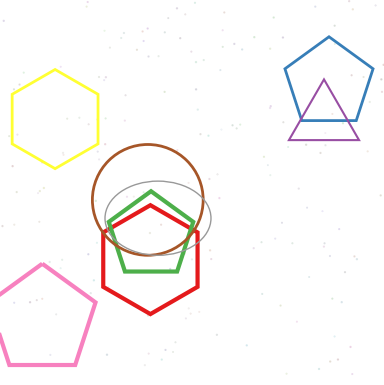[{"shape": "hexagon", "thickness": 3, "radius": 0.71, "center": [0.391, 0.326]}, {"shape": "pentagon", "thickness": 2, "radius": 0.6, "center": [0.855, 0.784]}, {"shape": "pentagon", "thickness": 3, "radius": 0.58, "center": [0.392, 0.388]}, {"shape": "triangle", "thickness": 1.5, "radius": 0.53, "center": [0.842, 0.689]}, {"shape": "hexagon", "thickness": 2, "radius": 0.64, "center": [0.143, 0.691]}, {"shape": "circle", "thickness": 2, "radius": 0.72, "center": [0.384, 0.481]}, {"shape": "pentagon", "thickness": 3, "radius": 0.73, "center": [0.11, 0.17]}, {"shape": "oval", "thickness": 1, "radius": 0.69, "center": [0.41, 0.433]}]